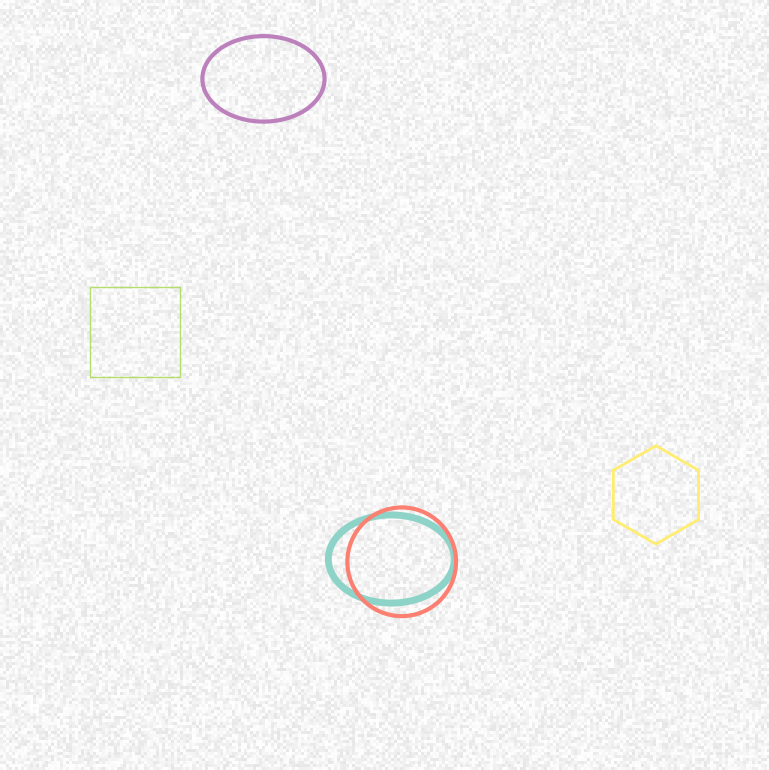[{"shape": "oval", "thickness": 2.5, "radius": 0.41, "center": [0.508, 0.274]}, {"shape": "circle", "thickness": 1.5, "radius": 0.35, "center": [0.522, 0.27]}, {"shape": "square", "thickness": 0.5, "radius": 0.29, "center": [0.175, 0.569]}, {"shape": "oval", "thickness": 1.5, "radius": 0.4, "center": [0.342, 0.898]}, {"shape": "hexagon", "thickness": 1, "radius": 0.32, "center": [0.852, 0.357]}]